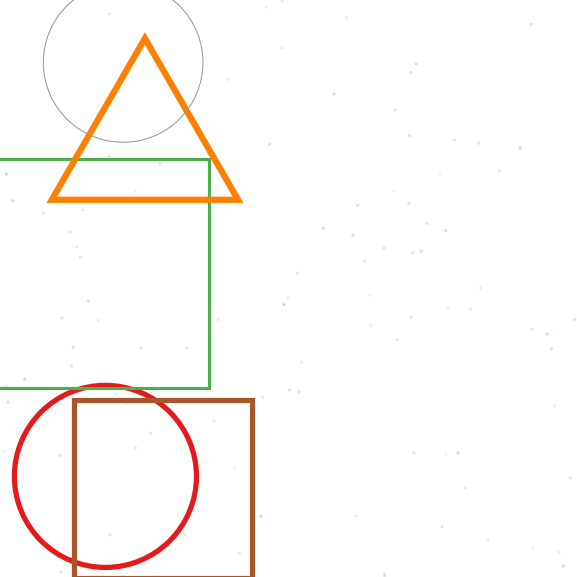[{"shape": "circle", "thickness": 2.5, "radius": 0.79, "center": [0.183, 0.174]}, {"shape": "square", "thickness": 1.5, "radius": 0.99, "center": [0.163, 0.525]}, {"shape": "triangle", "thickness": 3, "radius": 0.93, "center": [0.251, 0.746]}, {"shape": "square", "thickness": 2.5, "radius": 0.77, "center": [0.282, 0.153]}, {"shape": "circle", "thickness": 0.5, "radius": 0.69, "center": [0.213, 0.891]}]